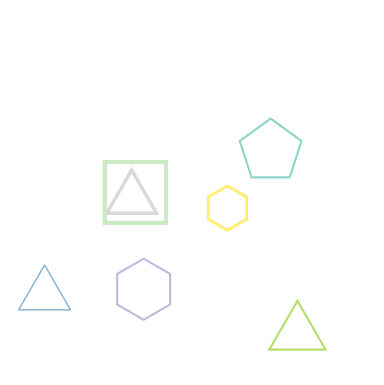[{"shape": "pentagon", "thickness": 1.5, "radius": 0.42, "center": [0.703, 0.608]}, {"shape": "hexagon", "thickness": 1.5, "radius": 0.4, "center": [0.373, 0.249]}, {"shape": "triangle", "thickness": 1, "radius": 0.39, "center": [0.116, 0.234]}, {"shape": "triangle", "thickness": 1.5, "radius": 0.42, "center": [0.773, 0.134]}, {"shape": "triangle", "thickness": 2.5, "radius": 0.37, "center": [0.342, 0.483]}, {"shape": "square", "thickness": 3, "radius": 0.39, "center": [0.352, 0.5]}, {"shape": "hexagon", "thickness": 2, "radius": 0.29, "center": [0.591, 0.459]}]